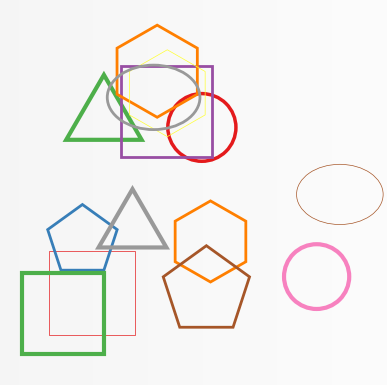[{"shape": "circle", "thickness": 2.5, "radius": 0.44, "center": [0.521, 0.669]}, {"shape": "square", "thickness": 0.5, "radius": 0.55, "center": [0.237, 0.239]}, {"shape": "pentagon", "thickness": 2, "radius": 0.47, "center": [0.213, 0.374]}, {"shape": "triangle", "thickness": 3, "radius": 0.56, "center": [0.268, 0.693]}, {"shape": "square", "thickness": 3, "radius": 0.53, "center": [0.162, 0.186]}, {"shape": "square", "thickness": 2, "radius": 0.59, "center": [0.43, 0.711]}, {"shape": "hexagon", "thickness": 2, "radius": 0.6, "center": [0.406, 0.815]}, {"shape": "hexagon", "thickness": 2, "radius": 0.53, "center": [0.543, 0.373]}, {"shape": "hexagon", "thickness": 0.5, "radius": 0.56, "center": [0.432, 0.758]}, {"shape": "oval", "thickness": 0.5, "radius": 0.56, "center": [0.877, 0.495]}, {"shape": "pentagon", "thickness": 2, "radius": 0.59, "center": [0.533, 0.245]}, {"shape": "circle", "thickness": 3, "radius": 0.42, "center": [0.817, 0.282]}, {"shape": "oval", "thickness": 2, "radius": 0.6, "center": [0.396, 0.747]}, {"shape": "triangle", "thickness": 3, "radius": 0.51, "center": [0.342, 0.408]}]